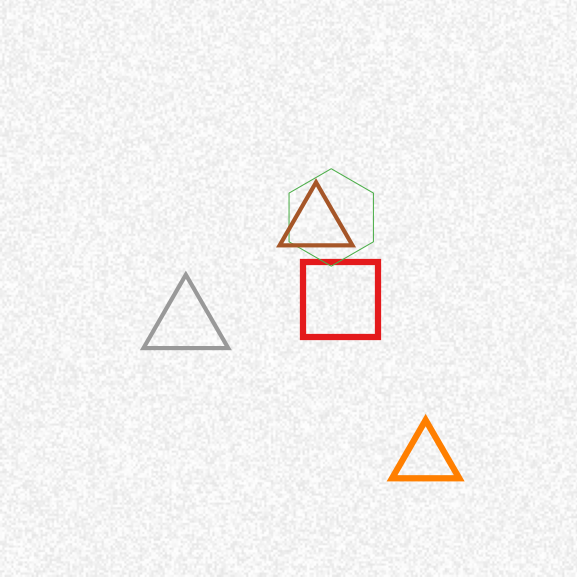[{"shape": "square", "thickness": 3, "radius": 0.32, "center": [0.59, 0.481]}, {"shape": "hexagon", "thickness": 0.5, "radius": 0.42, "center": [0.574, 0.623]}, {"shape": "triangle", "thickness": 3, "radius": 0.34, "center": [0.737, 0.205]}, {"shape": "triangle", "thickness": 2, "radius": 0.36, "center": [0.547, 0.611]}, {"shape": "triangle", "thickness": 2, "radius": 0.42, "center": [0.322, 0.439]}]